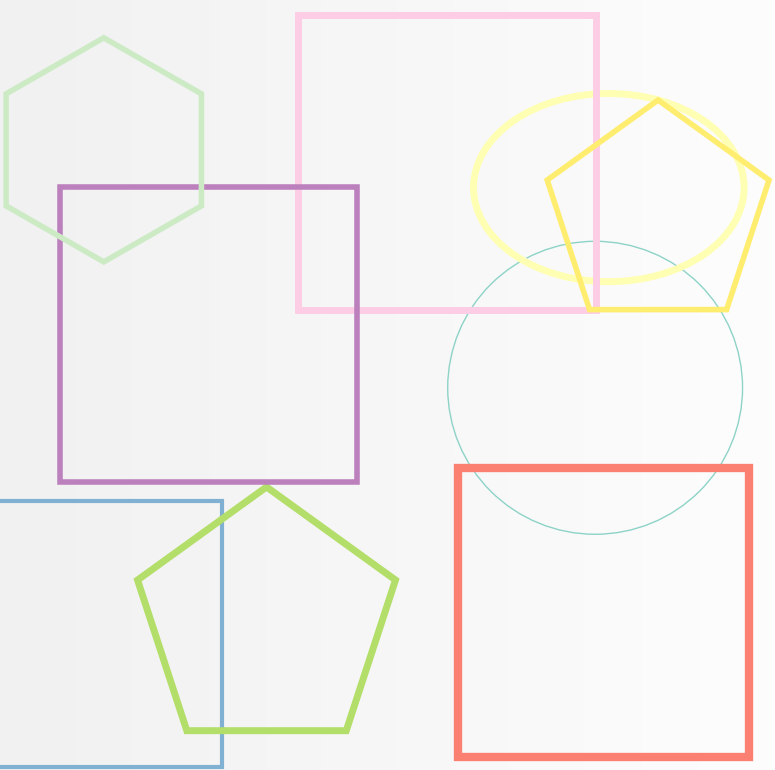[{"shape": "circle", "thickness": 0.5, "radius": 0.95, "center": [0.768, 0.496]}, {"shape": "oval", "thickness": 2.5, "radius": 0.87, "center": [0.786, 0.756]}, {"shape": "square", "thickness": 3, "radius": 0.94, "center": [0.779, 0.205]}, {"shape": "square", "thickness": 1.5, "radius": 0.86, "center": [0.114, 0.177]}, {"shape": "pentagon", "thickness": 2.5, "radius": 0.87, "center": [0.344, 0.193]}, {"shape": "square", "thickness": 2.5, "radius": 0.96, "center": [0.577, 0.789]}, {"shape": "square", "thickness": 2, "radius": 0.96, "center": [0.269, 0.565]}, {"shape": "hexagon", "thickness": 2, "radius": 0.73, "center": [0.134, 0.805]}, {"shape": "pentagon", "thickness": 2, "radius": 0.75, "center": [0.849, 0.72]}]